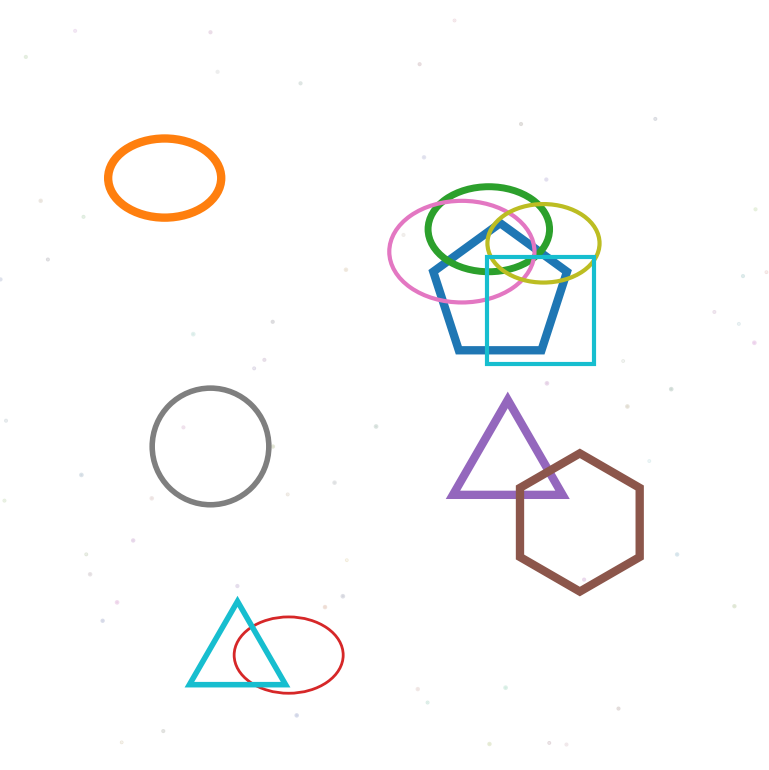[{"shape": "pentagon", "thickness": 3, "radius": 0.46, "center": [0.65, 0.619]}, {"shape": "oval", "thickness": 3, "radius": 0.37, "center": [0.214, 0.769]}, {"shape": "oval", "thickness": 2.5, "radius": 0.39, "center": [0.635, 0.702]}, {"shape": "oval", "thickness": 1, "radius": 0.35, "center": [0.375, 0.149]}, {"shape": "triangle", "thickness": 3, "radius": 0.41, "center": [0.659, 0.398]}, {"shape": "hexagon", "thickness": 3, "radius": 0.45, "center": [0.753, 0.322]}, {"shape": "oval", "thickness": 1.5, "radius": 0.47, "center": [0.6, 0.673]}, {"shape": "circle", "thickness": 2, "radius": 0.38, "center": [0.273, 0.42]}, {"shape": "oval", "thickness": 1.5, "radius": 0.36, "center": [0.706, 0.684]}, {"shape": "triangle", "thickness": 2, "radius": 0.36, "center": [0.308, 0.147]}, {"shape": "square", "thickness": 1.5, "radius": 0.35, "center": [0.702, 0.596]}]